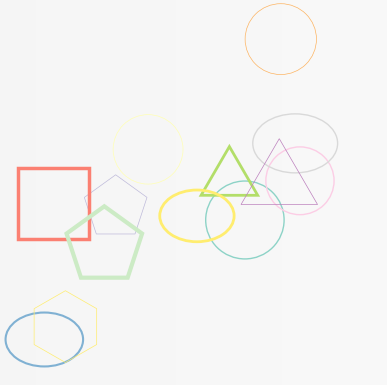[{"shape": "circle", "thickness": 1, "radius": 0.51, "center": [0.632, 0.429]}, {"shape": "circle", "thickness": 0.5, "radius": 0.45, "center": [0.382, 0.612]}, {"shape": "pentagon", "thickness": 0.5, "radius": 0.42, "center": [0.298, 0.461]}, {"shape": "square", "thickness": 2.5, "radius": 0.46, "center": [0.138, 0.472]}, {"shape": "oval", "thickness": 1.5, "radius": 0.5, "center": [0.114, 0.118]}, {"shape": "circle", "thickness": 0.5, "radius": 0.46, "center": [0.725, 0.898]}, {"shape": "triangle", "thickness": 2, "radius": 0.42, "center": [0.592, 0.535]}, {"shape": "circle", "thickness": 1, "radius": 0.44, "center": [0.774, 0.53]}, {"shape": "oval", "thickness": 1, "radius": 0.55, "center": [0.762, 0.628]}, {"shape": "triangle", "thickness": 0.5, "radius": 0.57, "center": [0.721, 0.526]}, {"shape": "pentagon", "thickness": 3, "radius": 0.51, "center": [0.269, 0.362]}, {"shape": "oval", "thickness": 2, "radius": 0.48, "center": [0.508, 0.439]}, {"shape": "hexagon", "thickness": 0.5, "radius": 0.47, "center": [0.169, 0.152]}]